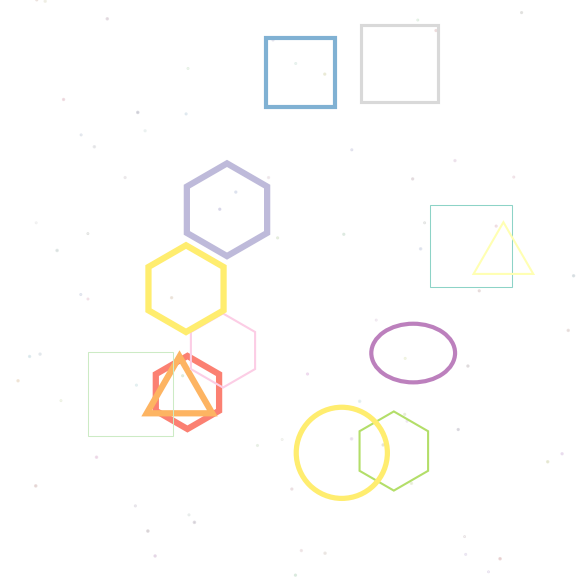[{"shape": "square", "thickness": 0.5, "radius": 0.35, "center": [0.815, 0.574]}, {"shape": "triangle", "thickness": 1, "radius": 0.3, "center": [0.872, 0.555]}, {"shape": "hexagon", "thickness": 3, "radius": 0.4, "center": [0.393, 0.636]}, {"shape": "hexagon", "thickness": 3, "radius": 0.32, "center": [0.325, 0.32]}, {"shape": "square", "thickness": 2, "radius": 0.3, "center": [0.521, 0.874]}, {"shape": "triangle", "thickness": 3, "radius": 0.33, "center": [0.311, 0.316]}, {"shape": "hexagon", "thickness": 1, "radius": 0.34, "center": [0.682, 0.218]}, {"shape": "hexagon", "thickness": 1, "radius": 0.32, "center": [0.386, 0.392]}, {"shape": "square", "thickness": 1.5, "radius": 0.33, "center": [0.692, 0.889]}, {"shape": "oval", "thickness": 2, "radius": 0.36, "center": [0.715, 0.388]}, {"shape": "square", "thickness": 0.5, "radius": 0.37, "center": [0.226, 0.317]}, {"shape": "circle", "thickness": 2.5, "radius": 0.39, "center": [0.592, 0.215]}, {"shape": "hexagon", "thickness": 3, "radius": 0.38, "center": [0.322, 0.499]}]